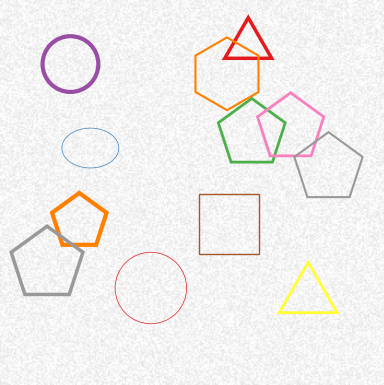[{"shape": "triangle", "thickness": 2.5, "radius": 0.35, "center": [0.645, 0.884]}, {"shape": "circle", "thickness": 0.5, "radius": 0.46, "center": [0.392, 0.252]}, {"shape": "oval", "thickness": 0.5, "radius": 0.37, "center": [0.235, 0.615]}, {"shape": "pentagon", "thickness": 2, "radius": 0.46, "center": [0.654, 0.653]}, {"shape": "circle", "thickness": 3, "radius": 0.36, "center": [0.183, 0.834]}, {"shape": "hexagon", "thickness": 1.5, "radius": 0.47, "center": [0.59, 0.808]}, {"shape": "pentagon", "thickness": 3, "radius": 0.37, "center": [0.206, 0.424]}, {"shape": "triangle", "thickness": 2, "radius": 0.43, "center": [0.801, 0.231]}, {"shape": "square", "thickness": 1, "radius": 0.39, "center": [0.595, 0.418]}, {"shape": "pentagon", "thickness": 2, "radius": 0.45, "center": [0.755, 0.668]}, {"shape": "pentagon", "thickness": 2.5, "radius": 0.49, "center": [0.122, 0.314]}, {"shape": "pentagon", "thickness": 1.5, "radius": 0.47, "center": [0.853, 0.563]}]